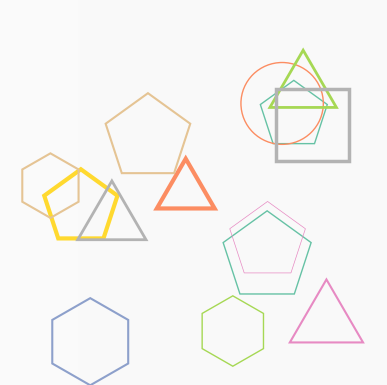[{"shape": "pentagon", "thickness": 1, "radius": 0.45, "center": [0.758, 0.7]}, {"shape": "pentagon", "thickness": 1, "radius": 0.6, "center": [0.689, 0.333]}, {"shape": "triangle", "thickness": 3, "radius": 0.43, "center": [0.479, 0.502]}, {"shape": "circle", "thickness": 1, "radius": 0.53, "center": [0.728, 0.731]}, {"shape": "hexagon", "thickness": 1.5, "radius": 0.57, "center": [0.233, 0.112]}, {"shape": "pentagon", "thickness": 0.5, "radius": 0.51, "center": [0.691, 0.374]}, {"shape": "triangle", "thickness": 1.5, "radius": 0.55, "center": [0.842, 0.165]}, {"shape": "triangle", "thickness": 2, "radius": 0.5, "center": [0.782, 0.77]}, {"shape": "hexagon", "thickness": 1, "radius": 0.46, "center": [0.601, 0.14]}, {"shape": "pentagon", "thickness": 3, "radius": 0.5, "center": [0.209, 0.461]}, {"shape": "hexagon", "thickness": 1.5, "radius": 0.42, "center": [0.13, 0.518]}, {"shape": "pentagon", "thickness": 1.5, "radius": 0.57, "center": [0.382, 0.643]}, {"shape": "square", "thickness": 2.5, "radius": 0.47, "center": [0.806, 0.676]}, {"shape": "triangle", "thickness": 2, "radius": 0.51, "center": [0.289, 0.428]}]